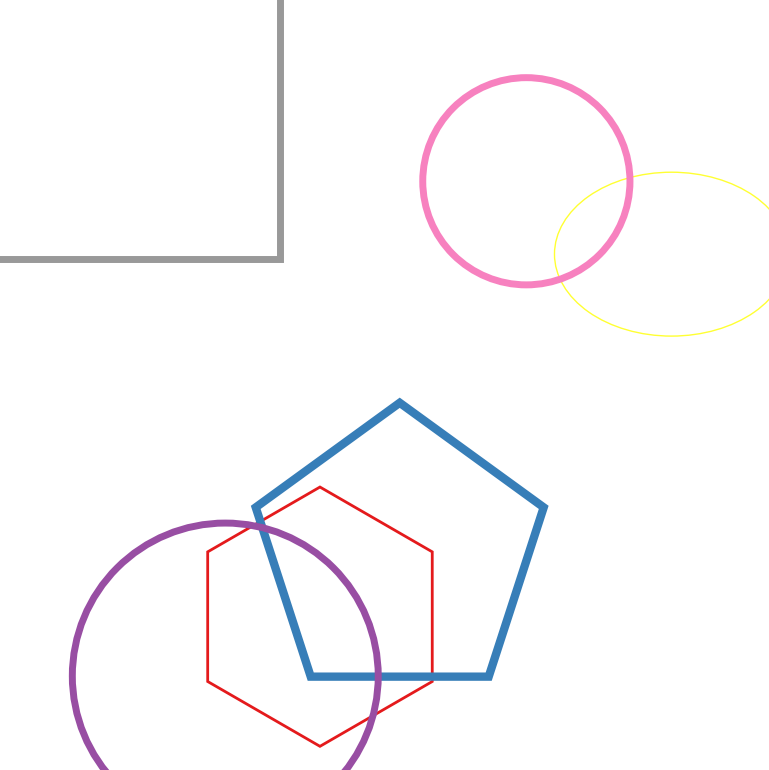[{"shape": "hexagon", "thickness": 1, "radius": 0.84, "center": [0.416, 0.199]}, {"shape": "pentagon", "thickness": 3, "radius": 0.98, "center": [0.519, 0.28]}, {"shape": "circle", "thickness": 2.5, "radius": 0.99, "center": [0.293, 0.122]}, {"shape": "oval", "thickness": 0.5, "radius": 0.76, "center": [0.872, 0.67]}, {"shape": "circle", "thickness": 2.5, "radius": 0.67, "center": [0.684, 0.765]}, {"shape": "square", "thickness": 2.5, "radius": 0.98, "center": [0.169, 0.86]}]